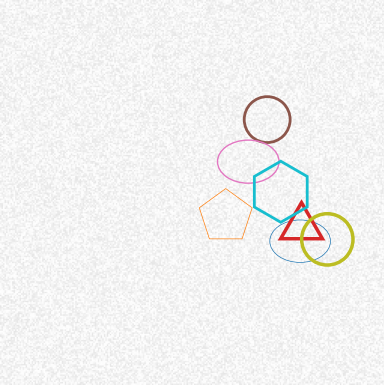[{"shape": "oval", "thickness": 0.5, "radius": 0.39, "center": [0.78, 0.374]}, {"shape": "pentagon", "thickness": 0.5, "radius": 0.36, "center": [0.586, 0.438]}, {"shape": "triangle", "thickness": 2.5, "radius": 0.31, "center": [0.783, 0.411]}, {"shape": "circle", "thickness": 2, "radius": 0.3, "center": [0.694, 0.689]}, {"shape": "oval", "thickness": 1, "radius": 0.4, "center": [0.645, 0.58]}, {"shape": "circle", "thickness": 2.5, "radius": 0.33, "center": [0.85, 0.378]}, {"shape": "hexagon", "thickness": 2, "radius": 0.4, "center": [0.729, 0.502]}]